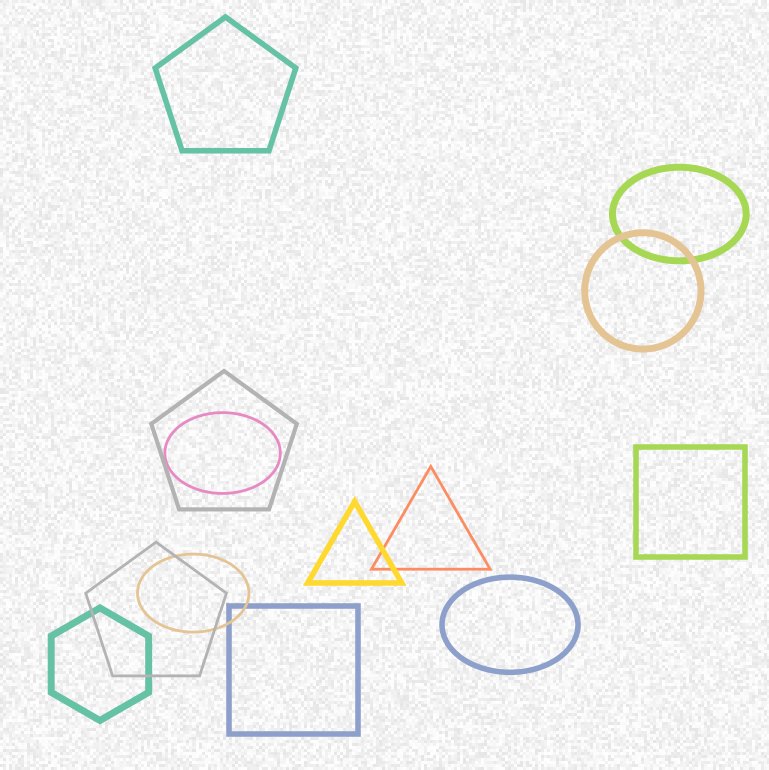[{"shape": "pentagon", "thickness": 2, "radius": 0.48, "center": [0.293, 0.882]}, {"shape": "hexagon", "thickness": 2.5, "radius": 0.37, "center": [0.13, 0.137]}, {"shape": "triangle", "thickness": 1, "radius": 0.44, "center": [0.559, 0.305]}, {"shape": "oval", "thickness": 2, "radius": 0.44, "center": [0.662, 0.189]}, {"shape": "square", "thickness": 2, "radius": 0.42, "center": [0.381, 0.13]}, {"shape": "oval", "thickness": 1, "radius": 0.37, "center": [0.289, 0.412]}, {"shape": "oval", "thickness": 2.5, "radius": 0.43, "center": [0.882, 0.722]}, {"shape": "square", "thickness": 2, "radius": 0.36, "center": [0.897, 0.348]}, {"shape": "triangle", "thickness": 2, "radius": 0.35, "center": [0.461, 0.278]}, {"shape": "circle", "thickness": 2.5, "radius": 0.38, "center": [0.835, 0.622]}, {"shape": "oval", "thickness": 1, "radius": 0.36, "center": [0.251, 0.23]}, {"shape": "pentagon", "thickness": 1.5, "radius": 0.5, "center": [0.291, 0.419]}, {"shape": "pentagon", "thickness": 1, "radius": 0.48, "center": [0.203, 0.2]}]